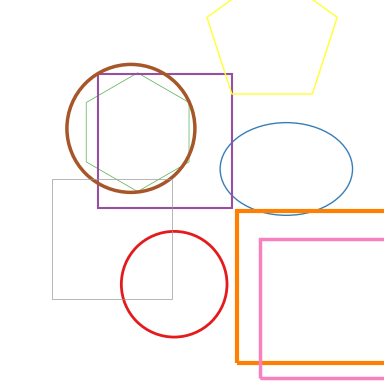[{"shape": "circle", "thickness": 2, "radius": 0.69, "center": [0.452, 0.262]}, {"shape": "oval", "thickness": 1, "radius": 0.86, "center": [0.744, 0.561]}, {"shape": "hexagon", "thickness": 0.5, "radius": 0.77, "center": [0.357, 0.657]}, {"shape": "square", "thickness": 1.5, "radius": 0.87, "center": [0.43, 0.633]}, {"shape": "square", "thickness": 3, "radius": 0.98, "center": [0.812, 0.255]}, {"shape": "pentagon", "thickness": 1, "radius": 0.89, "center": [0.707, 0.9]}, {"shape": "circle", "thickness": 2.5, "radius": 0.83, "center": [0.34, 0.666]}, {"shape": "square", "thickness": 2.5, "radius": 0.9, "center": [0.854, 0.199]}, {"shape": "square", "thickness": 0.5, "radius": 0.78, "center": [0.29, 0.38]}]